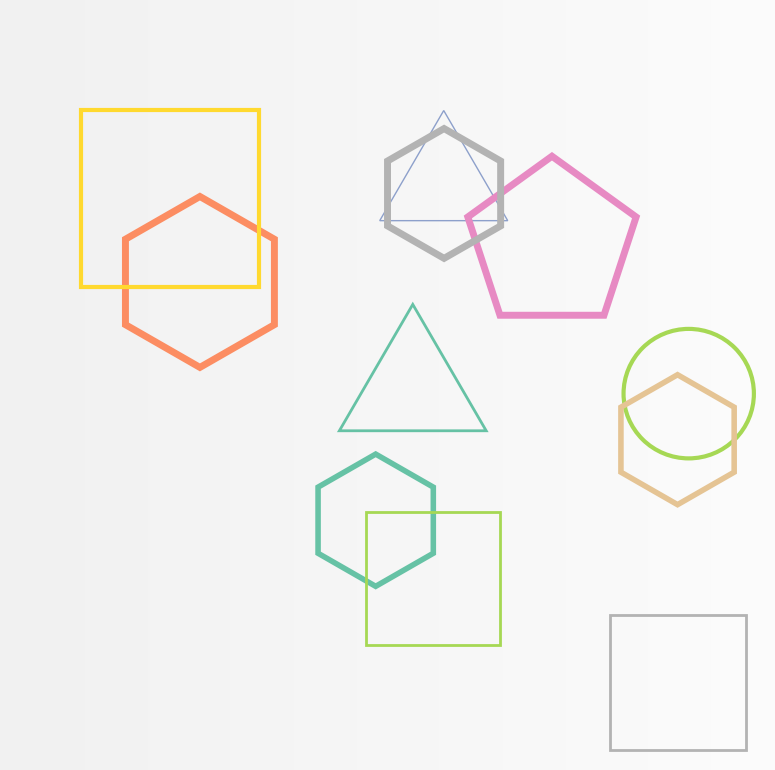[{"shape": "hexagon", "thickness": 2, "radius": 0.43, "center": [0.485, 0.324]}, {"shape": "triangle", "thickness": 1, "radius": 0.55, "center": [0.533, 0.495]}, {"shape": "hexagon", "thickness": 2.5, "radius": 0.55, "center": [0.258, 0.634]}, {"shape": "triangle", "thickness": 0.5, "radius": 0.48, "center": [0.573, 0.761]}, {"shape": "pentagon", "thickness": 2.5, "radius": 0.57, "center": [0.712, 0.683]}, {"shape": "circle", "thickness": 1.5, "radius": 0.42, "center": [0.889, 0.489]}, {"shape": "square", "thickness": 1, "radius": 0.43, "center": [0.559, 0.249]}, {"shape": "square", "thickness": 1.5, "radius": 0.58, "center": [0.219, 0.742]}, {"shape": "hexagon", "thickness": 2, "radius": 0.42, "center": [0.874, 0.429]}, {"shape": "square", "thickness": 1, "radius": 0.44, "center": [0.875, 0.114]}, {"shape": "hexagon", "thickness": 2.5, "radius": 0.42, "center": [0.573, 0.749]}]